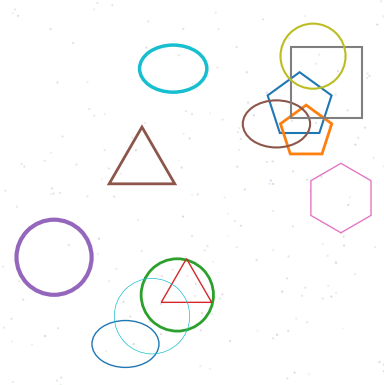[{"shape": "pentagon", "thickness": 1.5, "radius": 0.44, "center": [0.778, 0.725]}, {"shape": "oval", "thickness": 1, "radius": 0.44, "center": [0.326, 0.107]}, {"shape": "pentagon", "thickness": 2, "radius": 0.35, "center": [0.795, 0.657]}, {"shape": "circle", "thickness": 2, "radius": 0.47, "center": [0.46, 0.234]}, {"shape": "triangle", "thickness": 1, "radius": 0.38, "center": [0.484, 0.252]}, {"shape": "circle", "thickness": 3, "radius": 0.49, "center": [0.14, 0.332]}, {"shape": "oval", "thickness": 1.5, "radius": 0.44, "center": [0.718, 0.678]}, {"shape": "triangle", "thickness": 2, "radius": 0.49, "center": [0.369, 0.572]}, {"shape": "hexagon", "thickness": 1, "radius": 0.45, "center": [0.886, 0.486]}, {"shape": "square", "thickness": 1.5, "radius": 0.46, "center": [0.848, 0.786]}, {"shape": "circle", "thickness": 1.5, "radius": 0.42, "center": [0.813, 0.854]}, {"shape": "oval", "thickness": 2.5, "radius": 0.44, "center": [0.45, 0.822]}, {"shape": "circle", "thickness": 0.5, "radius": 0.49, "center": [0.395, 0.179]}]